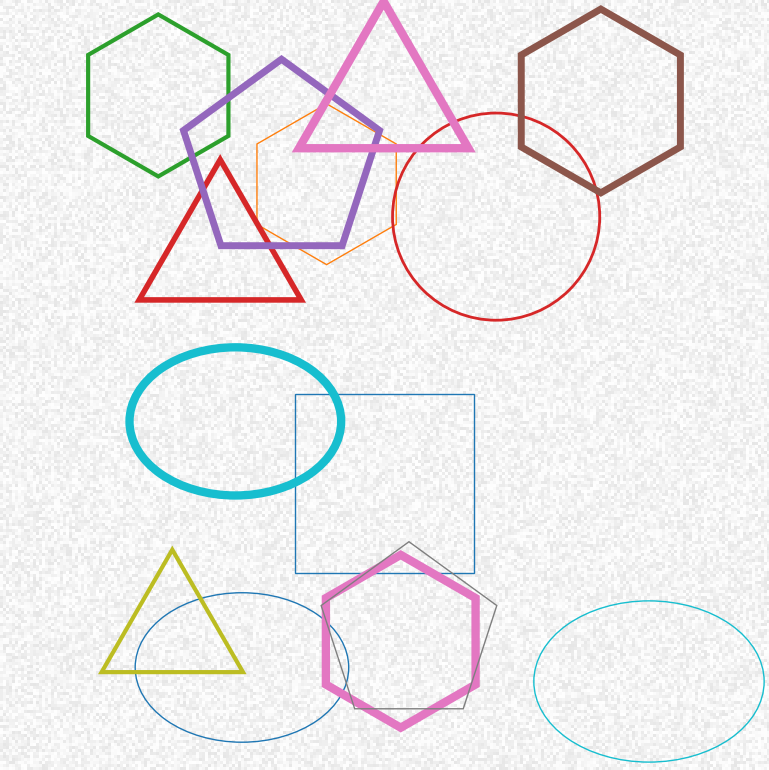[{"shape": "square", "thickness": 0.5, "radius": 0.58, "center": [0.5, 0.372]}, {"shape": "oval", "thickness": 0.5, "radius": 0.69, "center": [0.314, 0.133]}, {"shape": "hexagon", "thickness": 0.5, "radius": 0.52, "center": [0.424, 0.761]}, {"shape": "hexagon", "thickness": 1.5, "radius": 0.53, "center": [0.206, 0.876]}, {"shape": "circle", "thickness": 1, "radius": 0.67, "center": [0.644, 0.719]}, {"shape": "triangle", "thickness": 2, "radius": 0.61, "center": [0.286, 0.671]}, {"shape": "pentagon", "thickness": 2.5, "radius": 0.67, "center": [0.366, 0.789]}, {"shape": "hexagon", "thickness": 2.5, "radius": 0.6, "center": [0.78, 0.869]}, {"shape": "hexagon", "thickness": 3, "radius": 0.56, "center": [0.52, 0.167]}, {"shape": "triangle", "thickness": 3, "radius": 0.64, "center": [0.498, 0.871]}, {"shape": "pentagon", "thickness": 0.5, "radius": 0.6, "center": [0.531, 0.177]}, {"shape": "triangle", "thickness": 1.5, "radius": 0.53, "center": [0.224, 0.18]}, {"shape": "oval", "thickness": 3, "radius": 0.69, "center": [0.306, 0.453]}, {"shape": "oval", "thickness": 0.5, "radius": 0.75, "center": [0.843, 0.115]}]